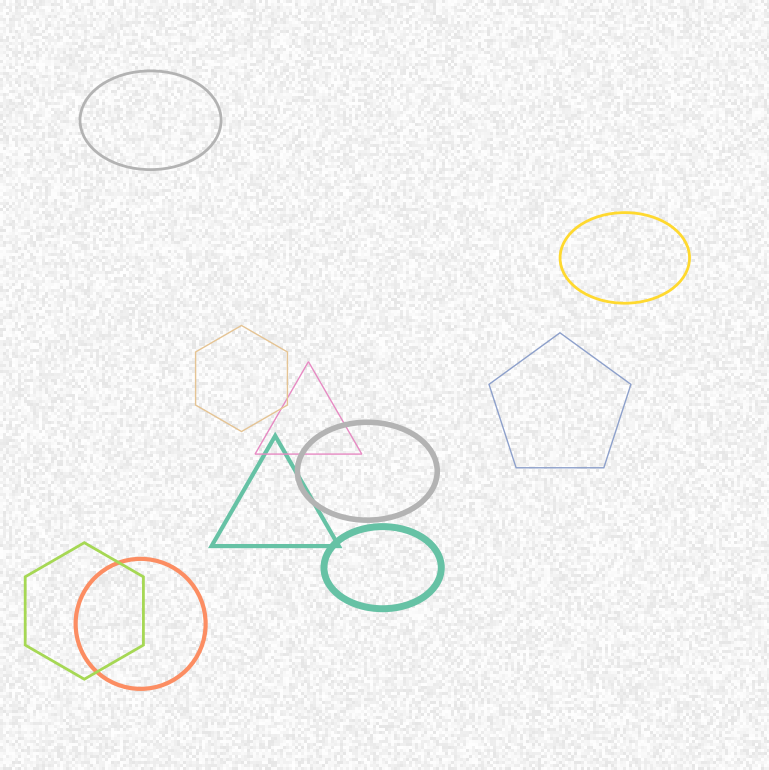[{"shape": "oval", "thickness": 2.5, "radius": 0.38, "center": [0.497, 0.263]}, {"shape": "triangle", "thickness": 1.5, "radius": 0.48, "center": [0.357, 0.339]}, {"shape": "circle", "thickness": 1.5, "radius": 0.42, "center": [0.183, 0.19]}, {"shape": "pentagon", "thickness": 0.5, "radius": 0.48, "center": [0.727, 0.471]}, {"shape": "triangle", "thickness": 0.5, "radius": 0.4, "center": [0.401, 0.45]}, {"shape": "hexagon", "thickness": 1, "radius": 0.44, "center": [0.109, 0.207]}, {"shape": "oval", "thickness": 1, "radius": 0.42, "center": [0.811, 0.665]}, {"shape": "hexagon", "thickness": 0.5, "radius": 0.34, "center": [0.314, 0.508]}, {"shape": "oval", "thickness": 2, "radius": 0.45, "center": [0.477, 0.388]}, {"shape": "oval", "thickness": 1, "radius": 0.46, "center": [0.196, 0.844]}]